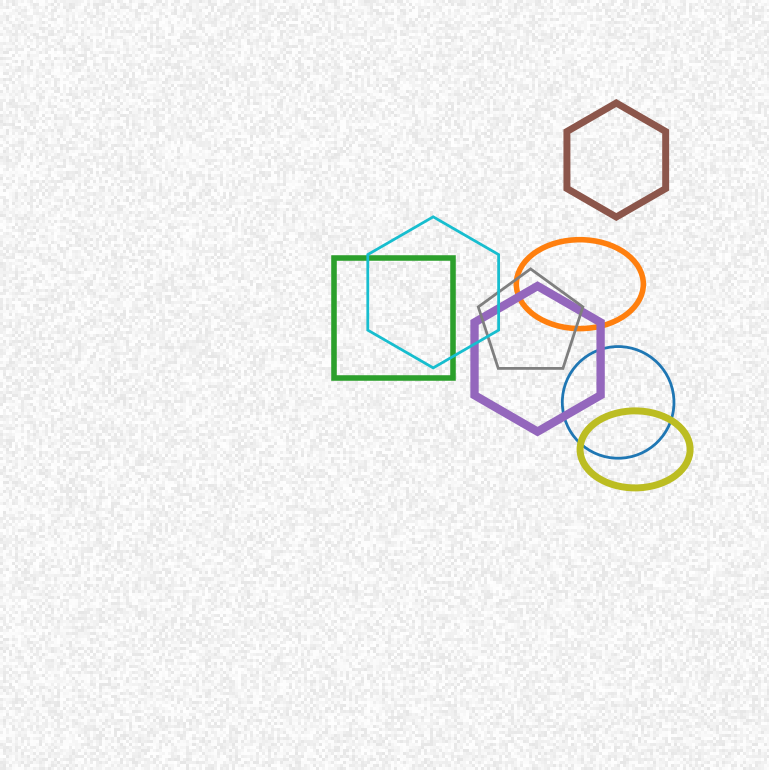[{"shape": "circle", "thickness": 1, "radius": 0.36, "center": [0.803, 0.477]}, {"shape": "oval", "thickness": 2, "radius": 0.41, "center": [0.753, 0.631]}, {"shape": "square", "thickness": 2, "radius": 0.39, "center": [0.511, 0.587]}, {"shape": "hexagon", "thickness": 3, "radius": 0.47, "center": [0.698, 0.534]}, {"shape": "hexagon", "thickness": 2.5, "radius": 0.37, "center": [0.8, 0.792]}, {"shape": "pentagon", "thickness": 1, "radius": 0.36, "center": [0.689, 0.579]}, {"shape": "oval", "thickness": 2.5, "radius": 0.36, "center": [0.825, 0.416]}, {"shape": "hexagon", "thickness": 1, "radius": 0.49, "center": [0.563, 0.62]}]